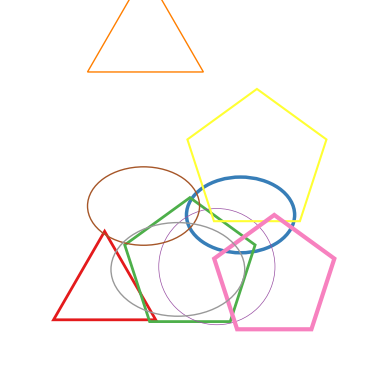[{"shape": "triangle", "thickness": 2, "radius": 0.77, "center": [0.272, 0.246]}, {"shape": "oval", "thickness": 2.5, "radius": 0.7, "center": [0.625, 0.442]}, {"shape": "pentagon", "thickness": 2, "radius": 0.89, "center": [0.493, 0.309]}, {"shape": "circle", "thickness": 0.5, "radius": 0.75, "center": [0.563, 0.307]}, {"shape": "triangle", "thickness": 1, "radius": 0.87, "center": [0.378, 0.9]}, {"shape": "pentagon", "thickness": 1.5, "radius": 0.95, "center": [0.667, 0.579]}, {"shape": "oval", "thickness": 1, "radius": 0.73, "center": [0.373, 0.465]}, {"shape": "pentagon", "thickness": 3, "radius": 0.82, "center": [0.712, 0.278]}, {"shape": "oval", "thickness": 1, "radius": 0.87, "center": [0.462, 0.3]}]